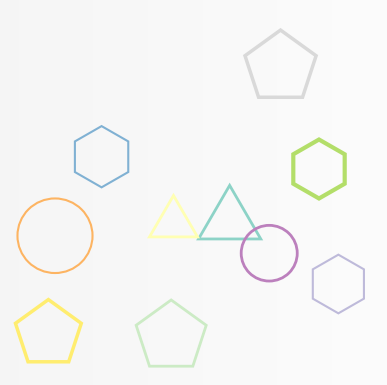[{"shape": "triangle", "thickness": 2, "radius": 0.46, "center": [0.593, 0.426]}, {"shape": "triangle", "thickness": 2, "radius": 0.36, "center": [0.448, 0.42]}, {"shape": "hexagon", "thickness": 1.5, "radius": 0.38, "center": [0.873, 0.262]}, {"shape": "hexagon", "thickness": 1.5, "radius": 0.4, "center": [0.262, 0.593]}, {"shape": "circle", "thickness": 1.5, "radius": 0.48, "center": [0.142, 0.388]}, {"shape": "hexagon", "thickness": 3, "radius": 0.38, "center": [0.823, 0.561]}, {"shape": "pentagon", "thickness": 2.5, "radius": 0.48, "center": [0.724, 0.825]}, {"shape": "circle", "thickness": 2, "radius": 0.36, "center": [0.695, 0.342]}, {"shape": "pentagon", "thickness": 2, "radius": 0.48, "center": [0.442, 0.126]}, {"shape": "pentagon", "thickness": 2.5, "radius": 0.45, "center": [0.125, 0.133]}]